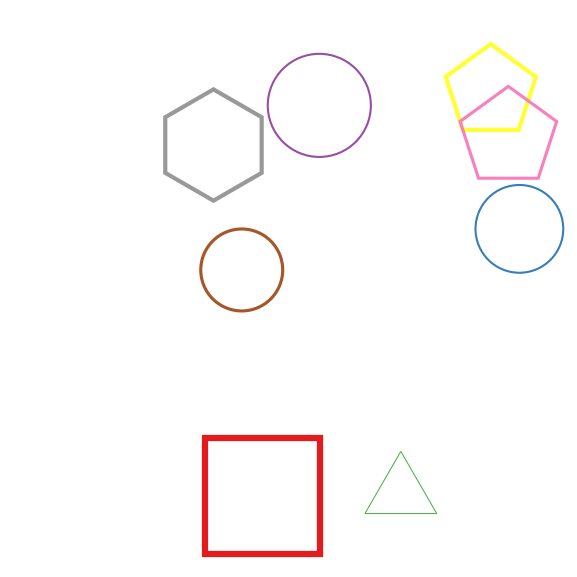[{"shape": "square", "thickness": 3, "radius": 0.5, "center": [0.454, 0.14]}, {"shape": "circle", "thickness": 1, "radius": 0.38, "center": [0.899, 0.603]}, {"shape": "triangle", "thickness": 0.5, "radius": 0.36, "center": [0.694, 0.146]}, {"shape": "circle", "thickness": 1, "radius": 0.45, "center": [0.553, 0.817]}, {"shape": "pentagon", "thickness": 2, "radius": 0.41, "center": [0.85, 0.841]}, {"shape": "circle", "thickness": 1.5, "radius": 0.35, "center": [0.419, 0.532]}, {"shape": "pentagon", "thickness": 1.5, "radius": 0.44, "center": [0.88, 0.762]}, {"shape": "hexagon", "thickness": 2, "radius": 0.48, "center": [0.37, 0.748]}]